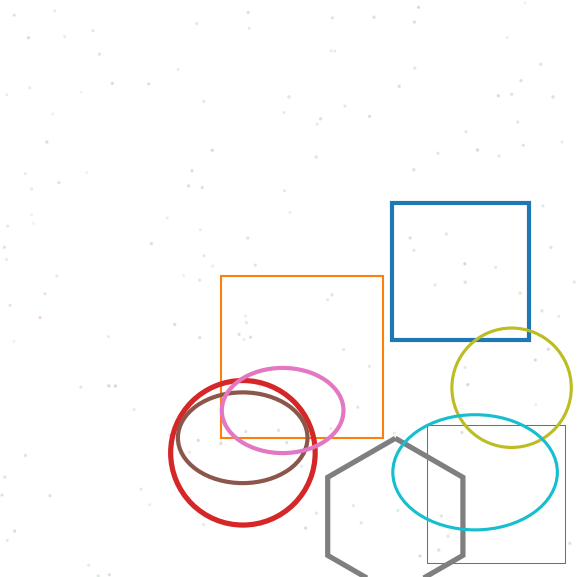[{"shape": "square", "thickness": 2, "radius": 0.59, "center": [0.798, 0.529]}, {"shape": "square", "thickness": 1, "radius": 0.7, "center": [0.523, 0.381]}, {"shape": "square", "thickness": 0.5, "radius": 0.6, "center": [0.859, 0.144]}, {"shape": "circle", "thickness": 2.5, "radius": 0.63, "center": [0.421, 0.215]}, {"shape": "oval", "thickness": 2, "radius": 0.56, "center": [0.42, 0.241]}, {"shape": "oval", "thickness": 2, "radius": 0.53, "center": [0.489, 0.288]}, {"shape": "hexagon", "thickness": 2.5, "radius": 0.68, "center": [0.685, 0.105]}, {"shape": "circle", "thickness": 1.5, "radius": 0.52, "center": [0.886, 0.328]}, {"shape": "oval", "thickness": 1.5, "radius": 0.71, "center": [0.823, 0.181]}]